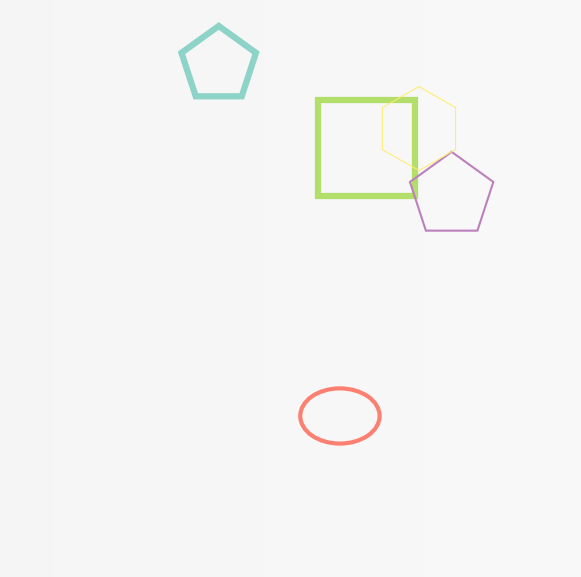[{"shape": "pentagon", "thickness": 3, "radius": 0.34, "center": [0.376, 0.887]}, {"shape": "oval", "thickness": 2, "radius": 0.34, "center": [0.585, 0.279]}, {"shape": "square", "thickness": 3, "radius": 0.41, "center": [0.631, 0.743]}, {"shape": "pentagon", "thickness": 1, "radius": 0.38, "center": [0.777, 0.661]}, {"shape": "hexagon", "thickness": 0.5, "radius": 0.36, "center": [0.721, 0.776]}]